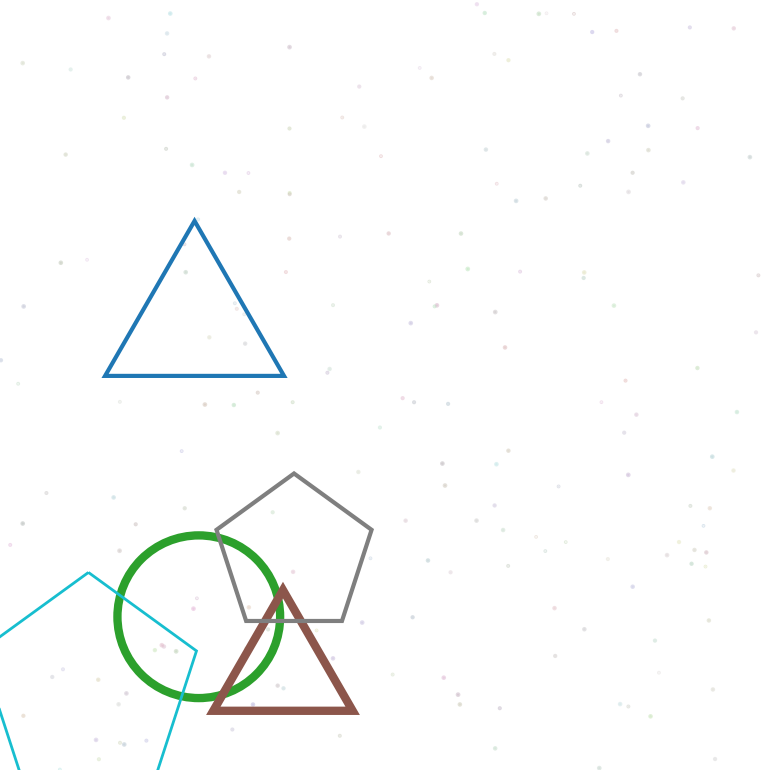[{"shape": "triangle", "thickness": 1.5, "radius": 0.67, "center": [0.253, 0.579]}, {"shape": "circle", "thickness": 3, "radius": 0.53, "center": [0.258, 0.199]}, {"shape": "triangle", "thickness": 3, "radius": 0.52, "center": [0.368, 0.129]}, {"shape": "pentagon", "thickness": 1.5, "radius": 0.53, "center": [0.382, 0.279]}, {"shape": "pentagon", "thickness": 1, "radius": 0.74, "center": [0.115, 0.109]}]